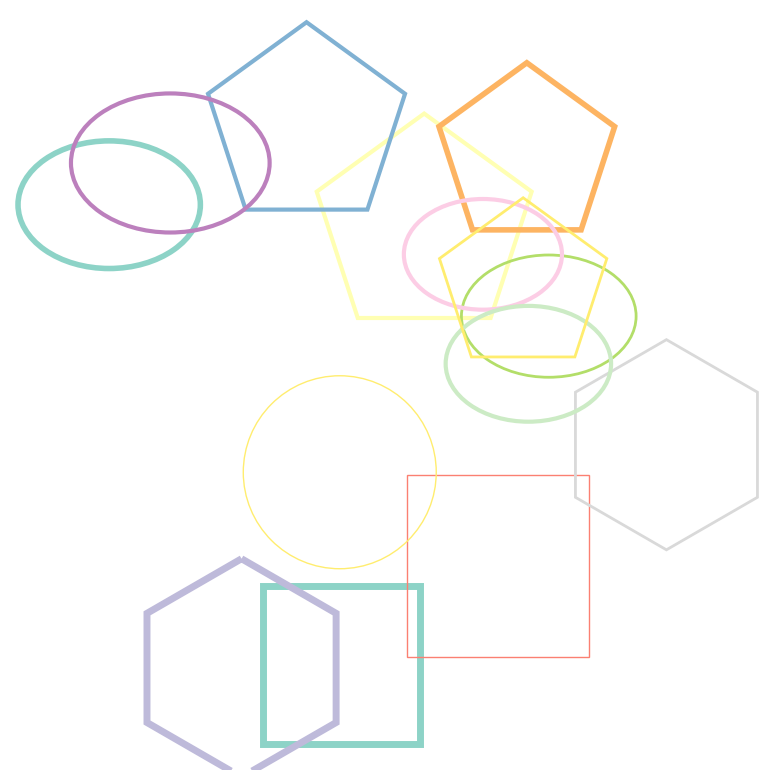[{"shape": "oval", "thickness": 2, "radius": 0.59, "center": [0.142, 0.734]}, {"shape": "square", "thickness": 2.5, "radius": 0.51, "center": [0.443, 0.136]}, {"shape": "pentagon", "thickness": 1.5, "radius": 0.73, "center": [0.551, 0.706]}, {"shape": "hexagon", "thickness": 2.5, "radius": 0.71, "center": [0.314, 0.133]}, {"shape": "square", "thickness": 0.5, "radius": 0.59, "center": [0.647, 0.265]}, {"shape": "pentagon", "thickness": 1.5, "radius": 0.67, "center": [0.398, 0.837]}, {"shape": "pentagon", "thickness": 2, "radius": 0.6, "center": [0.684, 0.799]}, {"shape": "oval", "thickness": 1, "radius": 0.57, "center": [0.713, 0.589]}, {"shape": "oval", "thickness": 1.5, "radius": 0.51, "center": [0.627, 0.67]}, {"shape": "hexagon", "thickness": 1, "radius": 0.68, "center": [0.866, 0.422]}, {"shape": "oval", "thickness": 1.5, "radius": 0.65, "center": [0.221, 0.788]}, {"shape": "oval", "thickness": 1.5, "radius": 0.54, "center": [0.686, 0.528]}, {"shape": "pentagon", "thickness": 1, "radius": 0.57, "center": [0.679, 0.629]}, {"shape": "circle", "thickness": 0.5, "radius": 0.63, "center": [0.441, 0.387]}]